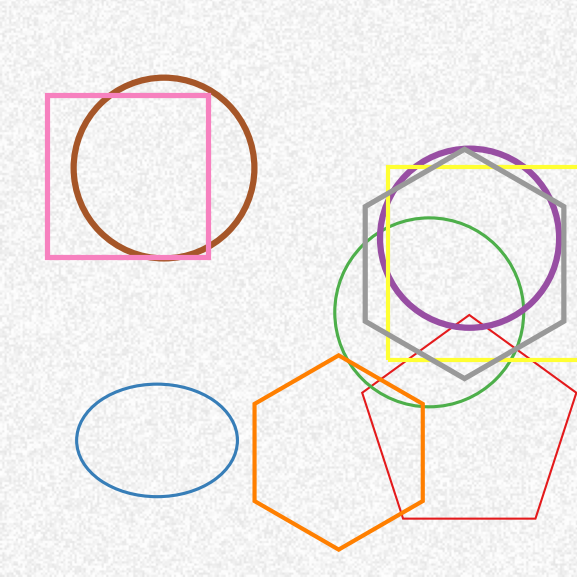[{"shape": "pentagon", "thickness": 1, "radius": 0.97, "center": [0.813, 0.259]}, {"shape": "oval", "thickness": 1.5, "radius": 0.7, "center": [0.272, 0.237]}, {"shape": "circle", "thickness": 1.5, "radius": 0.82, "center": [0.743, 0.458]}, {"shape": "circle", "thickness": 3, "radius": 0.78, "center": [0.813, 0.587]}, {"shape": "hexagon", "thickness": 2, "radius": 0.84, "center": [0.586, 0.216]}, {"shape": "square", "thickness": 2, "radius": 0.83, "center": [0.838, 0.542]}, {"shape": "circle", "thickness": 3, "radius": 0.78, "center": [0.284, 0.708]}, {"shape": "square", "thickness": 2.5, "radius": 0.7, "center": [0.221, 0.695]}, {"shape": "hexagon", "thickness": 2.5, "radius": 0.99, "center": [0.804, 0.542]}]